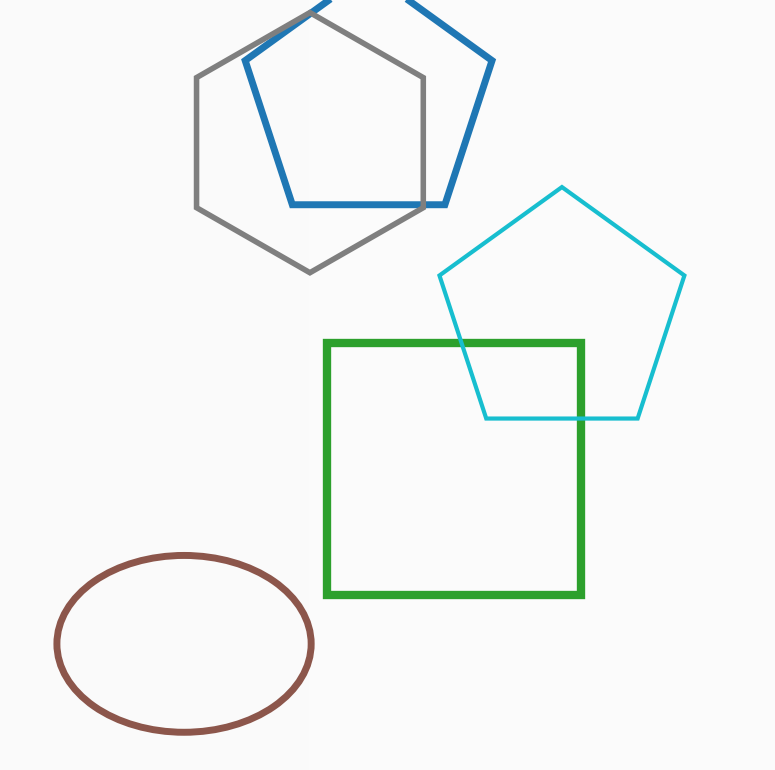[{"shape": "pentagon", "thickness": 2.5, "radius": 0.84, "center": [0.476, 0.87]}, {"shape": "square", "thickness": 3, "radius": 0.82, "center": [0.586, 0.391]}, {"shape": "oval", "thickness": 2.5, "radius": 0.82, "center": [0.237, 0.164]}, {"shape": "hexagon", "thickness": 2, "radius": 0.84, "center": [0.4, 0.815]}, {"shape": "pentagon", "thickness": 1.5, "radius": 0.83, "center": [0.725, 0.591]}]